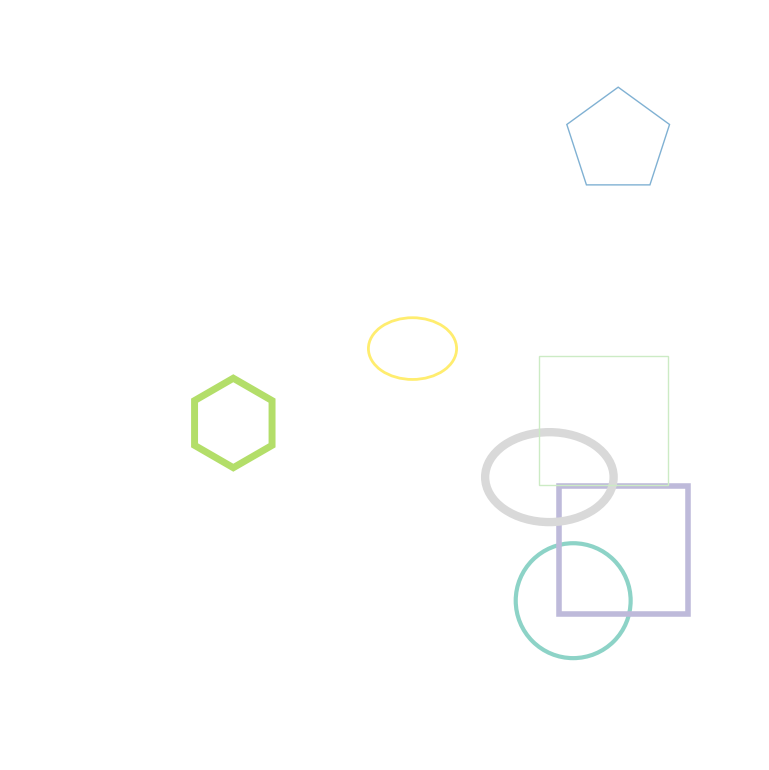[{"shape": "circle", "thickness": 1.5, "radius": 0.37, "center": [0.744, 0.22]}, {"shape": "square", "thickness": 2, "radius": 0.42, "center": [0.81, 0.286]}, {"shape": "pentagon", "thickness": 0.5, "radius": 0.35, "center": [0.803, 0.817]}, {"shape": "hexagon", "thickness": 2.5, "radius": 0.29, "center": [0.303, 0.451]}, {"shape": "oval", "thickness": 3, "radius": 0.42, "center": [0.713, 0.38]}, {"shape": "square", "thickness": 0.5, "radius": 0.42, "center": [0.784, 0.454]}, {"shape": "oval", "thickness": 1, "radius": 0.29, "center": [0.536, 0.547]}]